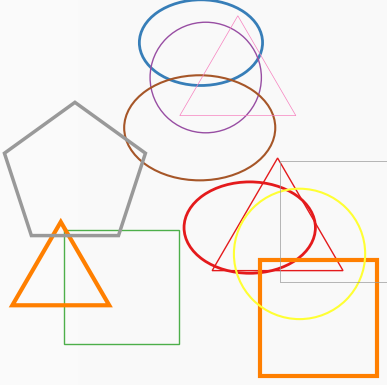[{"shape": "triangle", "thickness": 1, "radius": 0.97, "center": [0.716, 0.395]}, {"shape": "oval", "thickness": 2, "radius": 0.85, "center": [0.644, 0.409]}, {"shape": "oval", "thickness": 2, "radius": 0.79, "center": [0.519, 0.889]}, {"shape": "square", "thickness": 1, "radius": 0.74, "center": [0.313, 0.256]}, {"shape": "circle", "thickness": 1, "radius": 0.72, "center": [0.531, 0.799]}, {"shape": "square", "thickness": 3, "radius": 0.75, "center": [0.822, 0.174]}, {"shape": "triangle", "thickness": 3, "radius": 0.72, "center": [0.157, 0.279]}, {"shape": "circle", "thickness": 1.5, "radius": 0.85, "center": [0.773, 0.34]}, {"shape": "oval", "thickness": 1.5, "radius": 0.97, "center": [0.515, 0.668]}, {"shape": "triangle", "thickness": 0.5, "radius": 0.86, "center": [0.614, 0.786]}, {"shape": "pentagon", "thickness": 2.5, "radius": 0.96, "center": [0.193, 0.543]}, {"shape": "square", "thickness": 0.5, "radius": 0.79, "center": [0.881, 0.424]}]